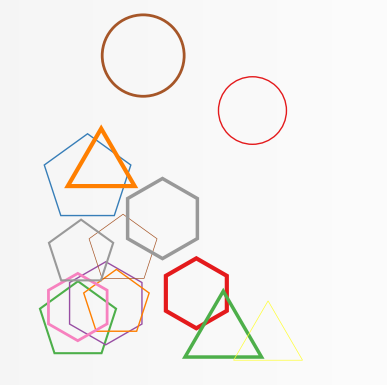[{"shape": "hexagon", "thickness": 3, "radius": 0.45, "center": [0.507, 0.238]}, {"shape": "circle", "thickness": 1, "radius": 0.44, "center": [0.652, 0.713]}, {"shape": "pentagon", "thickness": 1, "radius": 0.59, "center": [0.226, 0.535]}, {"shape": "pentagon", "thickness": 1.5, "radius": 0.52, "center": [0.201, 0.166]}, {"shape": "triangle", "thickness": 2.5, "radius": 0.57, "center": [0.576, 0.13]}, {"shape": "hexagon", "thickness": 1, "radius": 0.54, "center": [0.273, 0.212]}, {"shape": "pentagon", "thickness": 1, "radius": 0.44, "center": [0.3, 0.212]}, {"shape": "triangle", "thickness": 3, "radius": 0.5, "center": [0.261, 0.566]}, {"shape": "triangle", "thickness": 0.5, "radius": 0.51, "center": [0.692, 0.116]}, {"shape": "circle", "thickness": 2, "radius": 0.53, "center": [0.369, 0.856]}, {"shape": "pentagon", "thickness": 0.5, "radius": 0.46, "center": [0.318, 0.351]}, {"shape": "hexagon", "thickness": 2, "radius": 0.44, "center": [0.201, 0.202]}, {"shape": "pentagon", "thickness": 1.5, "radius": 0.44, "center": [0.209, 0.342]}, {"shape": "hexagon", "thickness": 2.5, "radius": 0.52, "center": [0.419, 0.432]}]